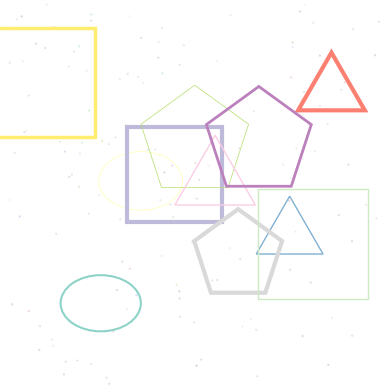[{"shape": "oval", "thickness": 1.5, "radius": 0.52, "center": [0.262, 0.212]}, {"shape": "oval", "thickness": 0.5, "radius": 0.54, "center": [0.365, 0.53]}, {"shape": "square", "thickness": 3, "radius": 0.62, "center": [0.453, 0.546]}, {"shape": "triangle", "thickness": 3, "radius": 0.5, "center": [0.861, 0.763]}, {"shape": "triangle", "thickness": 1, "radius": 0.5, "center": [0.752, 0.39]}, {"shape": "pentagon", "thickness": 0.5, "radius": 0.73, "center": [0.506, 0.632]}, {"shape": "triangle", "thickness": 1, "radius": 0.6, "center": [0.559, 0.528]}, {"shape": "pentagon", "thickness": 3, "radius": 0.6, "center": [0.619, 0.337]}, {"shape": "pentagon", "thickness": 2, "radius": 0.72, "center": [0.672, 0.632]}, {"shape": "square", "thickness": 1, "radius": 0.72, "center": [0.813, 0.367]}, {"shape": "square", "thickness": 2.5, "radius": 0.71, "center": [0.104, 0.787]}]